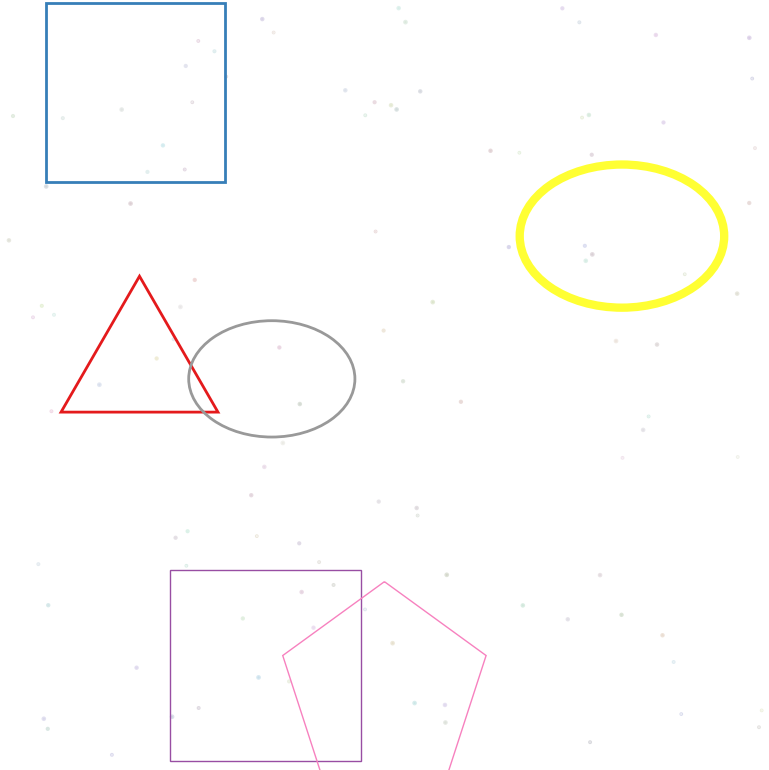[{"shape": "triangle", "thickness": 1, "radius": 0.59, "center": [0.181, 0.524]}, {"shape": "square", "thickness": 1, "radius": 0.58, "center": [0.176, 0.88]}, {"shape": "square", "thickness": 0.5, "radius": 0.62, "center": [0.344, 0.135]}, {"shape": "oval", "thickness": 3, "radius": 0.66, "center": [0.808, 0.693]}, {"shape": "pentagon", "thickness": 0.5, "radius": 0.69, "center": [0.499, 0.106]}, {"shape": "oval", "thickness": 1, "radius": 0.54, "center": [0.353, 0.508]}]